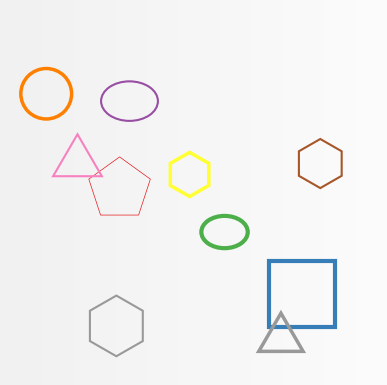[{"shape": "pentagon", "thickness": 0.5, "radius": 0.42, "center": [0.309, 0.509]}, {"shape": "square", "thickness": 3, "radius": 0.43, "center": [0.779, 0.237]}, {"shape": "oval", "thickness": 3, "radius": 0.3, "center": [0.579, 0.397]}, {"shape": "oval", "thickness": 1.5, "radius": 0.37, "center": [0.334, 0.737]}, {"shape": "circle", "thickness": 2.5, "radius": 0.33, "center": [0.119, 0.756]}, {"shape": "hexagon", "thickness": 2.5, "radius": 0.29, "center": [0.489, 0.547]}, {"shape": "hexagon", "thickness": 1.5, "radius": 0.32, "center": [0.827, 0.575]}, {"shape": "triangle", "thickness": 1.5, "radius": 0.36, "center": [0.2, 0.579]}, {"shape": "triangle", "thickness": 2.5, "radius": 0.33, "center": [0.725, 0.12]}, {"shape": "hexagon", "thickness": 1.5, "radius": 0.39, "center": [0.3, 0.153]}]